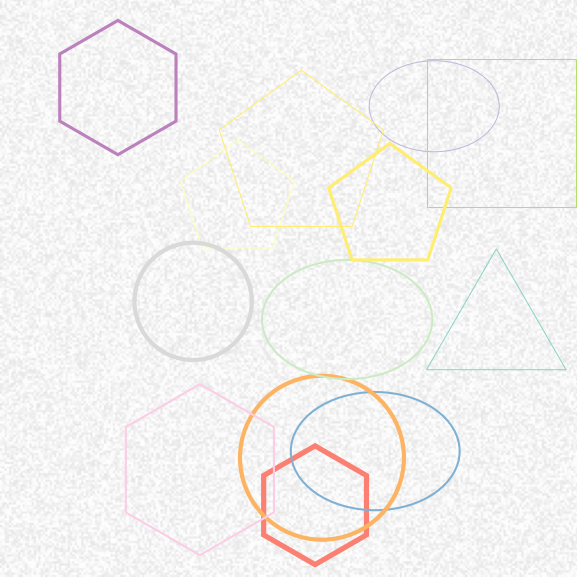[{"shape": "triangle", "thickness": 0.5, "radius": 0.7, "center": [0.859, 0.429]}, {"shape": "pentagon", "thickness": 0.5, "radius": 0.52, "center": [0.411, 0.654]}, {"shape": "oval", "thickness": 0.5, "radius": 0.56, "center": [0.752, 0.815]}, {"shape": "hexagon", "thickness": 2.5, "radius": 0.51, "center": [0.546, 0.124]}, {"shape": "oval", "thickness": 1, "radius": 0.73, "center": [0.65, 0.218]}, {"shape": "circle", "thickness": 2, "radius": 0.71, "center": [0.558, 0.206]}, {"shape": "square", "thickness": 0.5, "radius": 0.64, "center": [0.868, 0.769]}, {"shape": "hexagon", "thickness": 1, "radius": 0.74, "center": [0.346, 0.186]}, {"shape": "circle", "thickness": 2, "radius": 0.51, "center": [0.334, 0.477]}, {"shape": "hexagon", "thickness": 1.5, "radius": 0.58, "center": [0.204, 0.848]}, {"shape": "oval", "thickness": 1, "radius": 0.74, "center": [0.601, 0.446]}, {"shape": "pentagon", "thickness": 0.5, "radius": 0.75, "center": [0.522, 0.728]}, {"shape": "pentagon", "thickness": 1.5, "radius": 0.56, "center": [0.675, 0.639]}]